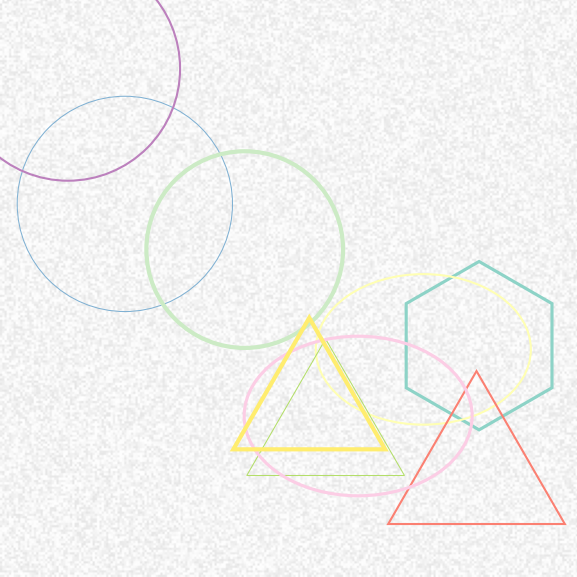[{"shape": "hexagon", "thickness": 1.5, "radius": 0.73, "center": [0.83, 0.401]}, {"shape": "oval", "thickness": 1, "radius": 0.93, "center": [0.733, 0.394]}, {"shape": "triangle", "thickness": 1, "radius": 0.88, "center": [0.825, 0.18]}, {"shape": "circle", "thickness": 0.5, "radius": 0.93, "center": [0.216, 0.646]}, {"shape": "triangle", "thickness": 0.5, "radius": 0.79, "center": [0.564, 0.255]}, {"shape": "oval", "thickness": 1.5, "radius": 0.99, "center": [0.62, 0.279]}, {"shape": "circle", "thickness": 1, "radius": 0.97, "center": [0.118, 0.88]}, {"shape": "circle", "thickness": 2, "radius": 0.85, "center": [0.424, 0.567]}, {"shape": "triangle", "thickness": 2, "radius": 0.76, "center": [0.536, 0.297]}]